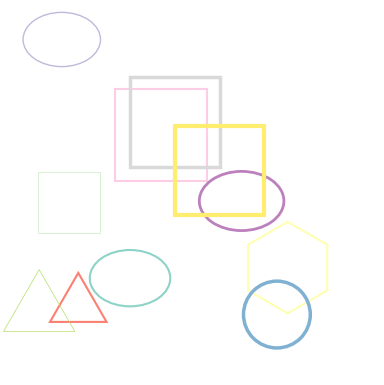[{"shape": "oval", "thickness": 1.5, "radius": 0.52, "center": [0.338, 0.277]}, {"shape": "hexagon", "thickness": 1.5, "radius": 0.59, "center": [0.747, 0.305]}, {"shape": "oval", "thickness": 1, "radius": 0.5, "center": [0.16, 0.897]}, {"shape": "triangle", "thickness": 1.5, "radius": 0.42, "center": [0.203, 0.206]}, {"shape": "circle", "thickness": 2.5, "radius": 0.43, "center": [0.719, 0.183]}, {"shape": "triangle", "thickness": 0.5, "radius": 0.53, "center": [0.102, 0.193]}, {"shape": "square", "thickness": 1.5, "radius": 0.59, "center": [0.418, 0.649]}, {"shape": "square", "thickness": 2.5, "radius": 0.59, "center": [0.455, 0.683]}, {"shape": "oval", "thickness": 2, "radius": 0.55, "center": [0.628, 0.478]}, {"shape": "square", "thickness": 0.5, "radius": 0.4, "center": [0.179, 0.474]}, {"shape": "square", "thickness": 3, "radius": 0.58, "center": [0.57, 0.557]}]